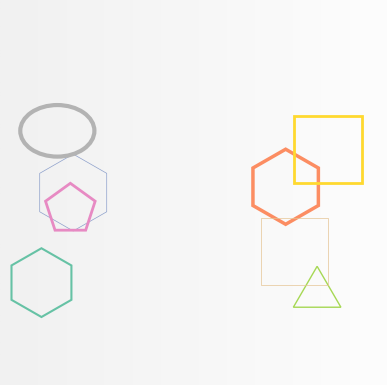[{"shape": "hexagon", "thickness": 1.5, "radius": 0.45, "center": [0.107, 0.266]}, {"shape": "hexagon", "thickness": 2.5, "radius": 0.49, "center": [0.737, 0.515]}, {"shape": "hexagon", "thickness": 0.5, "radius": 0.5, "center": [0.189, 0.5]}, {"shape": "pentagon", "thickness": 2, "radius": 0.34, "center": [0.182, 0.457]}, {"shape": "triangle", "thickness": 1, "radius": 0.35, "center": [0.818, 0.237]}, {"shape": "square", "thickness": 2, "radius": 0.43, "center": [0.846, 0.612]}, {"shape": "square", "thickness": 0.5, "radius": 0.43, "center": [0.759, 0.348]}, {"shape": "oval", "thickness": 3, "radius": 0.48, "center": [0.148, 0.66]}]